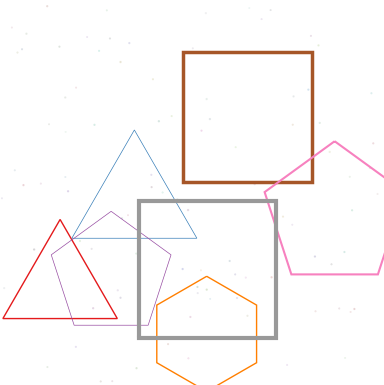[{"shape": "triangle", "thickness": 1, "radius": 0.86, "center": [0.156, 0.258]}, {"shape": "triangle", "thickness": 0.5, "radius": 0.94, "center": [0.349, 0.475]}, {"shape": "pentagon", "thickness": 0.5, "radius": 0.82, "center": [0.289, 0.288]}, {"shape": "hexagon", "thickness": 1, "radius": 0.75, "center": [0.537, 0.133]}, {"shape": "square", "thickness": 2.5, "radius": 0.84, "center": [0.643, 0.696]}, {"shape": "pentagon", "thickness": 1.5, "radius": 0.96, "center": [0.869, 0.442]}, {"shape": "square", "thickness": 3, "radius": 0.89, "center": [0.539, 0.3]}]